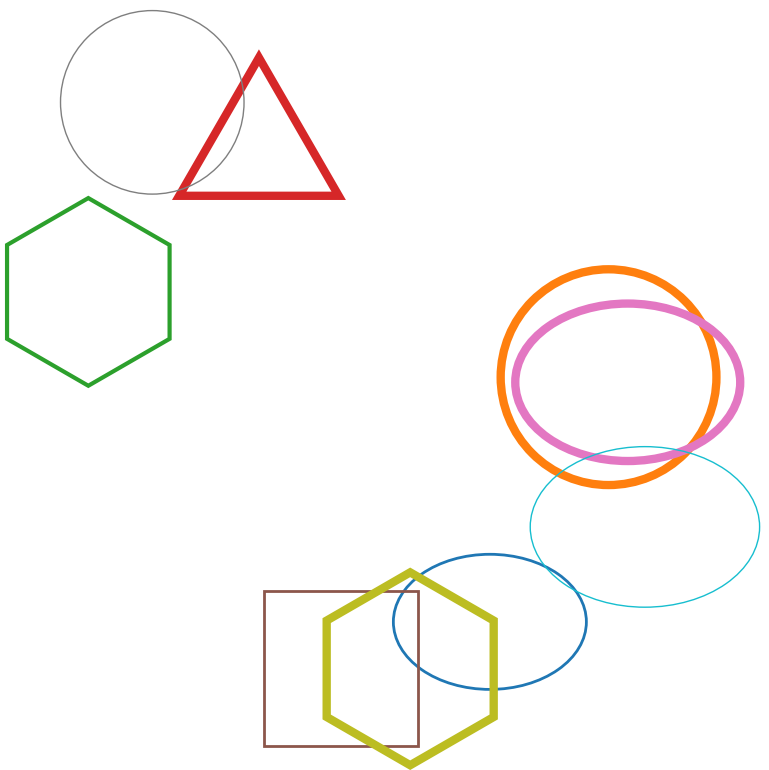[{"shape": "oval", "thickness": 1, "radius": 0.63, "center": [0.636, 0.192]}, {"shape": "circle", "thickness": 3, "radius": 0.7, "center": [0.79, 0.51]}, {"shape": "hexagon", "thickness": 1.5, "radius": 0.61, "center": [0.115, 0.621]}, {"shape": "triangle", "thickness": 3, "radius": 0.6, "center": [0.336, 0.806]}, {"shape": "square", "thickness": 1, "radius": 0.5, "center": [0.443, 0.132]}, {"shape": "oval", "thickness": 3, "radius": 0.73, "center": [0.815, 0.504]}, {"shape": "circle", "thickness": 0.5, "radius": 0.6, "center": [0.198, 0.867]}, {"shape": "hexagon", "thickness": 3, "radius": 0.63, "center": [0.533, 0.131]}, {"shape": "oval", "thickness": 0.5, "radius": 0.74, "center": [0.838, 0.316]}]